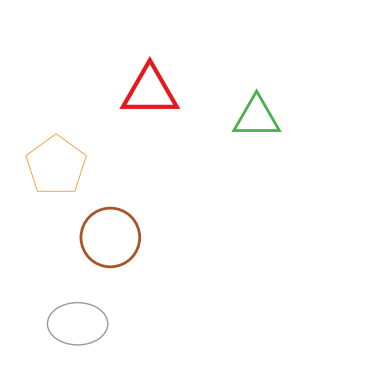[{"shape": "triangle", "thickness": 3, "radius": 0.4, "center": [0.389, 0.763]}, {"shape": "triangle", "thickness": 2, "radius": 0.34, "center": [0.667, 0.695]}, {"shape": "pentagon", "thickness": 0.5, "radius": 0.41, "center": [0.146, 0.57]}, {"shape": "circle", "thickness": 2, "radius": 0.38, "center": [0.287, 0.383]}, {"shape": "oval", "thickness": 1, "radius": 0.39, "center": [0.202, 0.159]}]